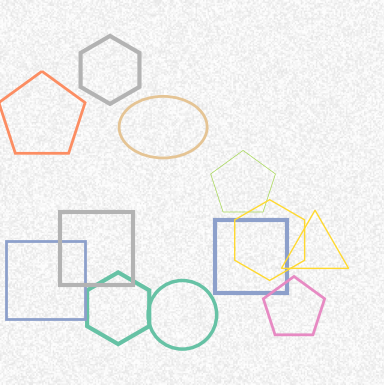[{"shape": "circle", "thickness": 2.5, "radius": 0.45, "center": [0.474, 0.182]}, {"shape": "hexagon", "thickness": 3, "radius": 0.47, "center": [0.307, 0.199]}, {"shape": "pentagon", "thickness": 2, "radius": 0.59, "center": [0.109, 0.697]}, {"shape": "square", "thickness": 2, "radius": 0.51, "center": [0.118, 0.272]}, {"shape": "square", "thickness": 3, "radius": 0.47, "center": [0.652, 0.334]}, {"shape": "pentagon", "thickness": 2, "radius": 0.42, "center": [0.764, 0.198]}, {"shape": "pentagon", "thickness": 0.5, "radius": 0.44, "center": [0.631, 0.521]}, {"shape": "triangle", "thickness": 1, "radius": 0.5, "center": [0.818, 0.353]}, {"shape": "hexagon", "thickness": 1, "radius": 0.52, "center": [0.7, 0.376]}, {"shape": "oval", "thickness": 2, "radius": 0.57, "center": [0.424, 0.67]}, {"shape": "hexagon", "thickness": 3, "radius": 0.44, "center": [0.286, 0.818]}, {"shape": "square", "thickness": 3, "radius": 0.47, "center": [0.25, 0.354]}]